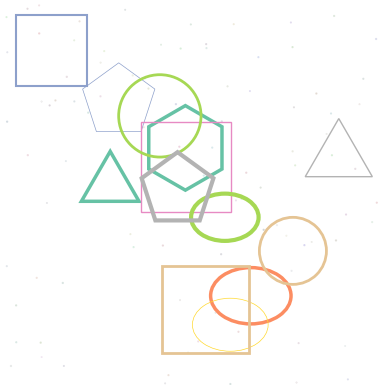[{"shape": "triangle", "thickness": 2.5, "radius": 0.43, "center": [0.286, 0.52]}, {"shape": "hexagon", "thickness": 2.5, "radius": 0.55, "center": [0.481, 0.616]}, {"shape": "oval", "thickness": 2.5, "radius": 0.52, "center": [0.652, 0.232]}, {"shape": "square", "thickness": 1.5, "radius": 0.46, "center": [0.134, 0.869]}, {"shape": "pentagon", "thickness": 0.5, "radius": 0.49, "center": [0.308, 0.738]}, {"shape": "square", "thickness": 1, "radius": 0.59, "center": [0.483, 0.566]}, {"shape": "oval", "thickness": 3, "radius": 0.44, "center": [0.584, 0.436]}, {"shape": "circle", "thickness": 2, "radius": 0.53, "center": [0.415, 0.699]}, {"shape": "oval", "thickness": 0.5, "radius": 0.49, "center": [0.598, 0.157]}, {"shape": "circle", "thickness": 2, "radius": 0.44, "center": [0.761, 0.348]}, {"shape": "square", "thickness": 2, "radius": 0.57, "center": [0.533, 0.197]}, {"shape": "triangle", "thickness": 1, "radius": 0.5, "center": [0.88, 0.591]}, {"shape": "pentagon", "thickness": 3, "radius": 0.49, "center": [0.461, 0.507]}]